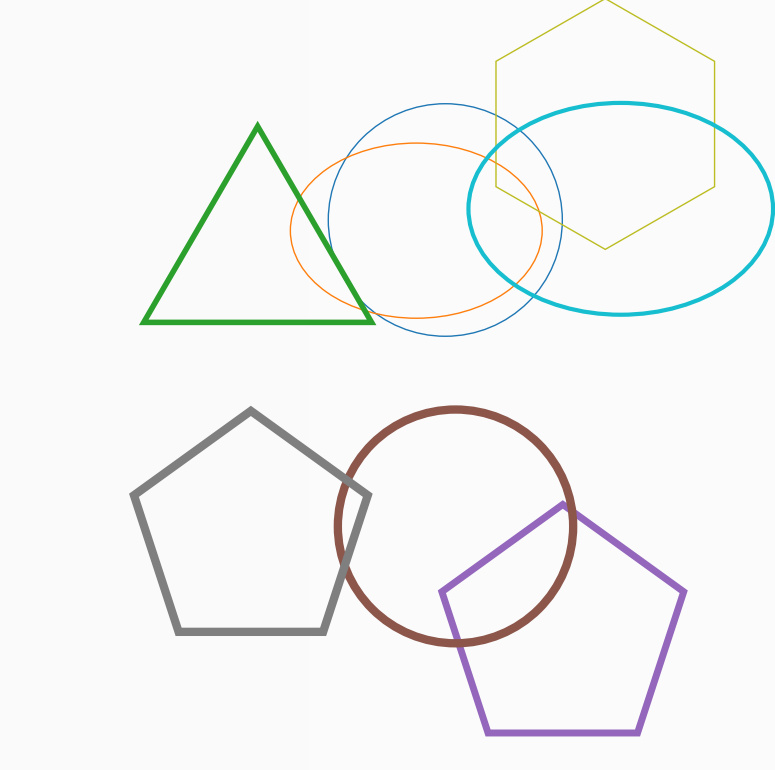[{"shape": "circle", "thickness": 0.5, "radius": 0.75, "center": [0.575, 0.714]}, {"shape": "oval", "thickness": 0.5, "radius": 0.81, "center": [0.537, 0.7]}, {"shape": "triangle", "thickness": 2, "radius": 0.85, "center": [0.332, 0.666]}, {"shape": "pentagon", "thickness": 2.5, "radius": 0.82, "center": [0.726, 0.181]}, {"shape": "circle", "thickness": 3, "radius": 0.76, "center": [0.588, 0.316]}, {"shape": "pentagon", "thickness": 3, "radius": 0.79, "center": [0.324, 0.308]}, {"shape": "hexagon", "thickness": 0.5, "radius": 0.81, "center": [0.781, 0.839]}, {"shape": "oval", "thickness": 1.5, "radius": 0.98, "center": [0.801, 0.729]}]